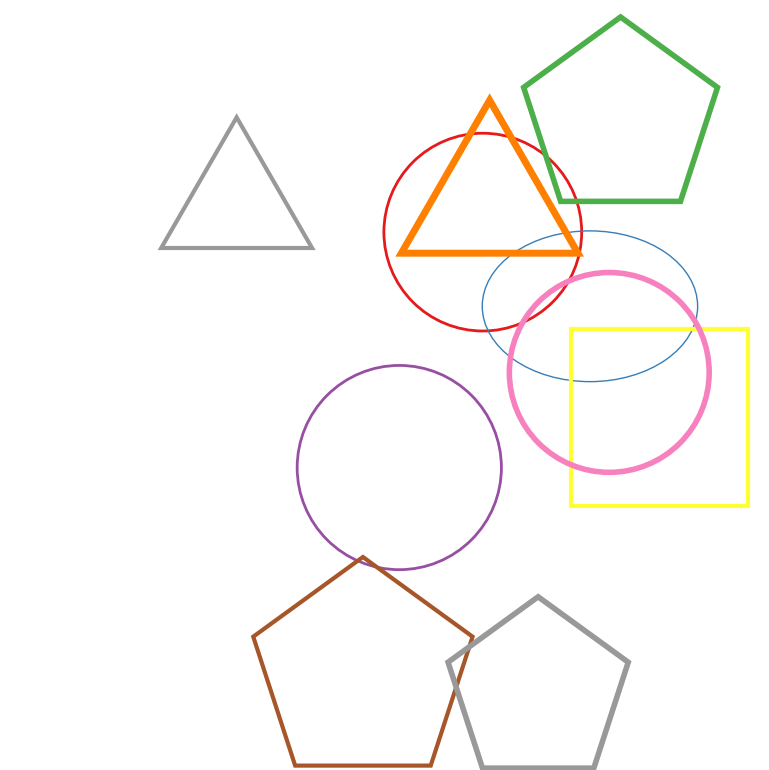[{"shape": "circle", "thickness": 1, "radius": 0.64, "center": [0.627, 0.699]}, {"shape": "oval", "thickness": 0.5, "radius": 0.7, "center": [0.766, 0.602]}, {"shape": "pentagon", "thickness": 2, "radius": 0.66, "center": [0.806, 0.846]}, {"shape": "circle", "thickness": 1, "radius": 0.66, "center": [0.519, 0.393]}, {"shape": "triangle", "thickness": 2.5, "radius": 0.66, "center": [0.636, 0.737]}, {"shape": "square", "thickness": 1.5, "radius": 0.58, "center": [0.857, 0.458]}, {"shape": "pentagon", "thickness": 1.5, "radius": 0.75, "center": [0.471, 0.127]}, {"shape": "circle", "thickness": 2, "radius": 0.65, "center": [0.791, 0.516]}, {"shape": "pentagon", "thickness": 2, "radius": 0.62, "center": [0.699, 0.102]}, {"shape": "triangle", "thickness": 1.5, "radius": 0.57, "center": [0.307, 0.734]}]